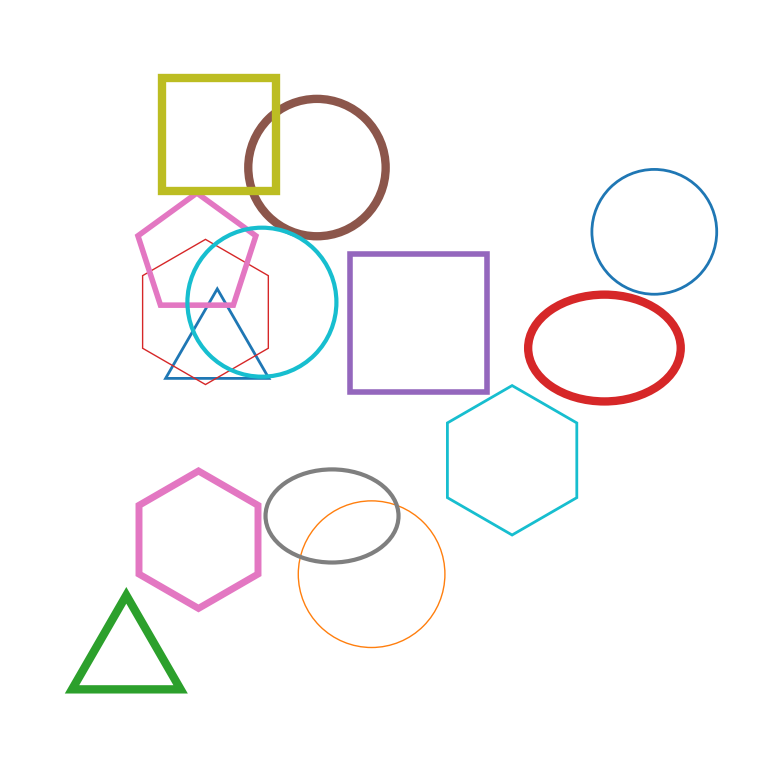[{"shape": "circle", "thickness": 1, "radius": 0.41, "center": [0.85, 0.699]}, {"shape": "triangle", "thickness": 1, "radius": 0.39, "center": [0.282, 0.547]}, {"shape": "circle", "thickness": 0.5, "radius": 0.48, "center": [0.483, 0.254]}, {"shape": "triangle", "thickness": 3, "radius": 0.41, "center": [0.164, 0.145]}, {"shape": "hexagon", "thickness": 0.5, "radius": 0.47, "center": [0.267, 0.595]}, {"shape": "oval", "thickness": 3, "radius": 0.5, "center": [0.785, 0.548]}, {"shape": "square", "thickness": 2, "radius": 0.45, "center": [0.543, 0.581]}, {"shape": "circle", "thickness": 3, "radius": 0.45, "center": [0.412, 0.782]}, {"shape": "hexagon", "thickness": 2.5, "radius": 0.45, "center": [0.258, 0.299]}, {"shape": "pentagon", "thickness": 2, "radius": 0.4, "center": [0.256, 0.669]}, {"shape": "oval", "thickness": 1.5, "radius": 0.43, "center": [0.431, 0.33]}, {"shape": "square", "thickness": 3, "radius": 0.37, "center": [0.284, 0.825]}, {"shape": "circle", "thickness": 1.5, "radius": 0.48, "center": [0.34, 0.608]}, {"shape": "hexagon", "thickness": 1, "radius": 0.49, "center": [0.665, 0.402]}]